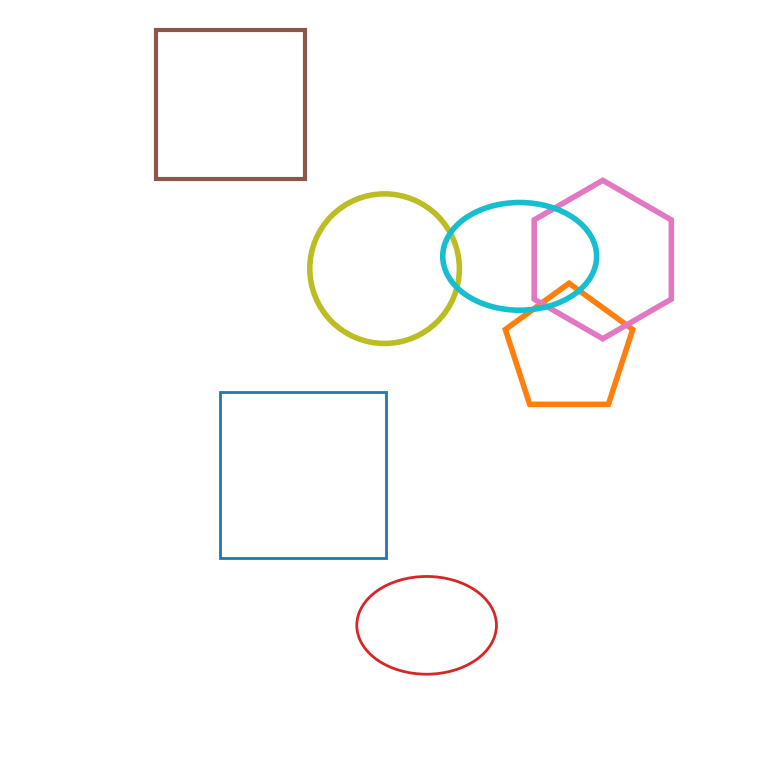[{"shape": "square", "thickness": 1, "radius": 0.54, "center": [0.393, 0.383]}, {"shape": "pentagon", "thickness": 2, "radius": 0.43, "center": [0.739, 0.545]}, {"shape": "oval", "thickness": 1, "radius": 0.45, "center": [0.554, 0.188]}, {"shape": "square", "thickness": 1.5, "radius": 0.48, "center": [0.299, 0.865]}, {"shape": "hexagon", "thickness": 2, "radius": 0.51, "center": [0.783, 0.663]}, {"shape": "circle", "thickness": 2, "radius": 0.49, "center": [0.499, 0.651]}, {"shape": "oval", "thickness": 2, "radius": 0.5, "center": [0.675, 0.667]}]